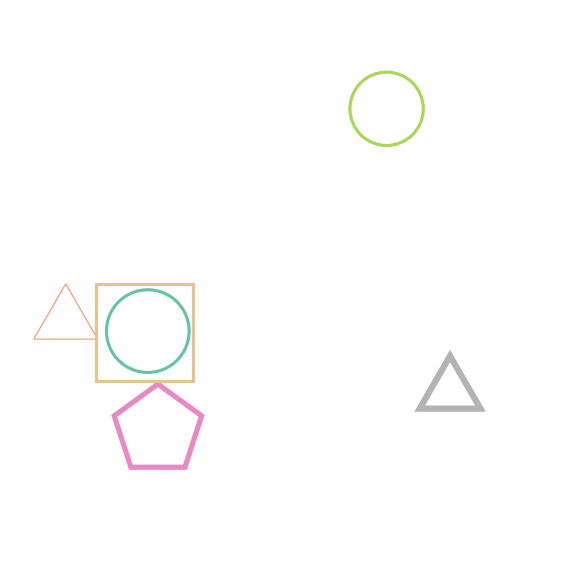[{"shape": "circle", "thickness": 1.5, "radius": 0.36, "center": [0.256, 0.426]}, {"shape": "triangle", "thickness": 0.5, "radius": 0.32, "center": [0.114, 0.444]}, {"shape": "pentagon", "thickness": 2.5, "radius": 0.4, "center": [0.273, 0.254]}, {"shape": "circle", "thickness": 1.5, "radius": 0.32, "center": [0.669, 0.811]}, {"shape": "square", "thickness": 1.5, "radius": 0.42, "center": [0.25, 0.423]}, {"shape": "triangle", "thickness": 3, "radius": 0.3, "center": [0.779, 0.322]}]